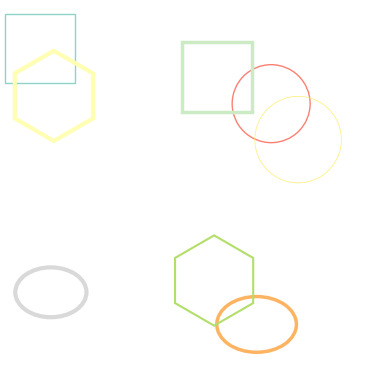[{"shape": "square", "thickness": 1, "radius": 0.45, "center": [0.104, 0.874]}, {"shape": "hexagon", "thickness": 3, "radius": 0.59, "center": [0.14, 0.751]}, {"shape": "circle", "thickness": 1, "radius": 0.51, "center": [0.704, 0.731]}, {"shape": "oval", "thickness": 2.5, "radius": 0.52, "center": [0.667, 0.157]}, {"shape": "hexagon", "thickness": 1.5, "radius": 0.59, "center": [0.556, 0.271]}, {"shape": "oval", "thickness": 3, "radius": 0.46, "center": [0.132, 0.241]}, {"shape": "square", "thickness": 2.5, "radius": 0.46, "center": [0.564, 0.799]}, {"shape": "circle", "thickness": 0.5, "radius": 0.56, "center": [0.774, 0.637]}]